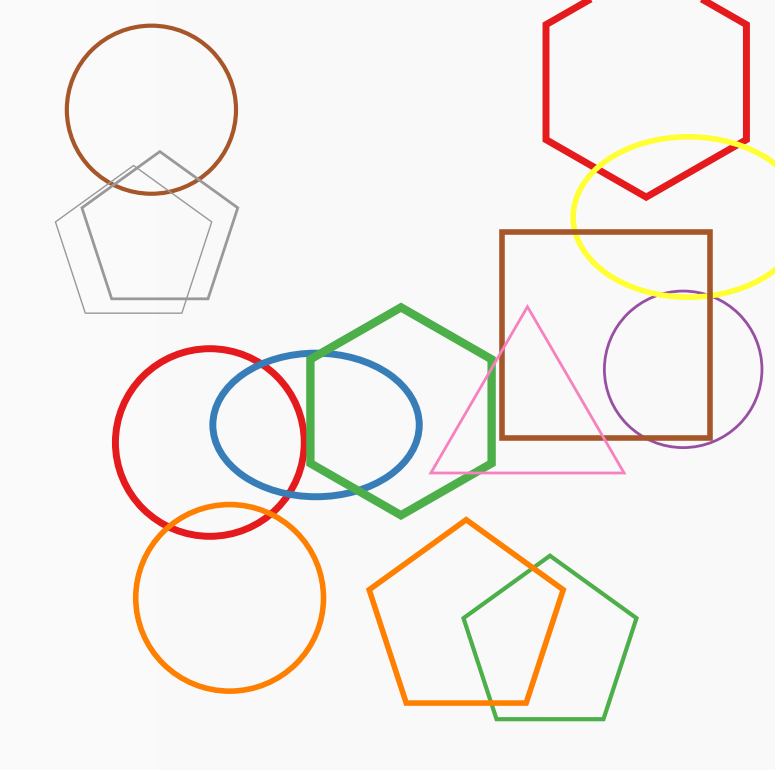[{"shape": "hexagon", "thickness": 2.5, "radius": 0.75, "center": [0.834, 0.893]}, {"shape": "circle", "thickness": 2.5, "radius": 0.61, "center": [0.271, 0.425]}, {"shape": "oval", "thickness": 2.5, "radius": 0.67, "center": [0.408, 0.448]}, {"shape": "pentagon", "thickness": 1.5, "radius": 0.59, "center": [0.71, 0.161]}, {"shape": "hexagon", "thickness": 3, "radius": 0.68, "center": [0.517, 0.466]}, {"shape": "circle", "thickness": 1, "radius": 0.51, "center": [0.882, 0.52]}, {"shape": "circle", "thickness": 2, "radius": 0.61, "center": [0.296, 0.224]}, {"shape": "pentagon", "thickness": 2, "radius": 0.66, "center": [0.602, 0.193]}, {"shape": "oval", "thickness": 2, "radius": 0.74, "center": [0.888, 0.718]}, {"shape": "circle", "thickness": 1.5, "radius": 0.55, "center": [0.195, 0.858]}, {"shape": "square", "thickness": 2, "radius": 0.67, "center": [0.782, 0.565]}, {"shape": "triangle", "thickness": 1, "radius": 0.72, "center": [0.681, 0.458]}, {"shape": "pentagon", "thickness": 1, "radius": 0.53, "center": [0.206, 0.697]}, {"shape": "pentagon", "thickness": 0.5, "radius": 0.53, "center": [0.172, 0.679]}]